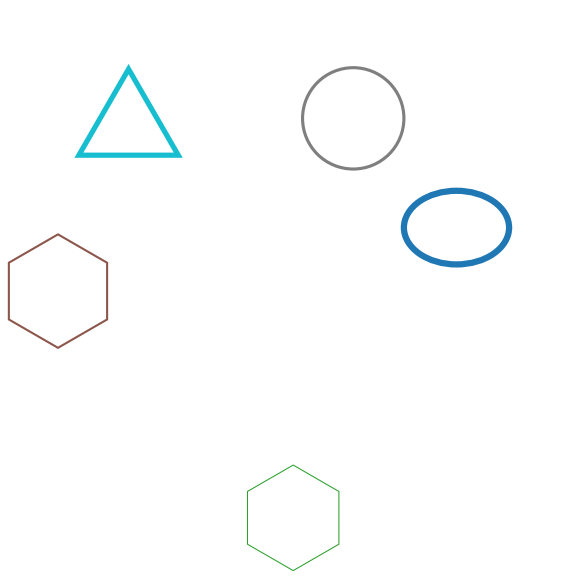[{"shape": "oval", "thickness": 3, "radius": 0.46, "center": [0.79, 0.605]}, {"shape": "hexagon", "thickness": 0.5, "radius": 0.46, "center": [0.508, 0.102]}, {"shape": "hexagon", "thickness": 1, "radius": 0.49, "center": [0.1, 0.495]}, {"shape": "circle", "thickness": 1.5, "radius": 0.44, "center": [0.612, 0.794]}, {"shape": "triangle", "thickness": 2.5, "radius": 0.5, "center": [0.223, 0.78]}]